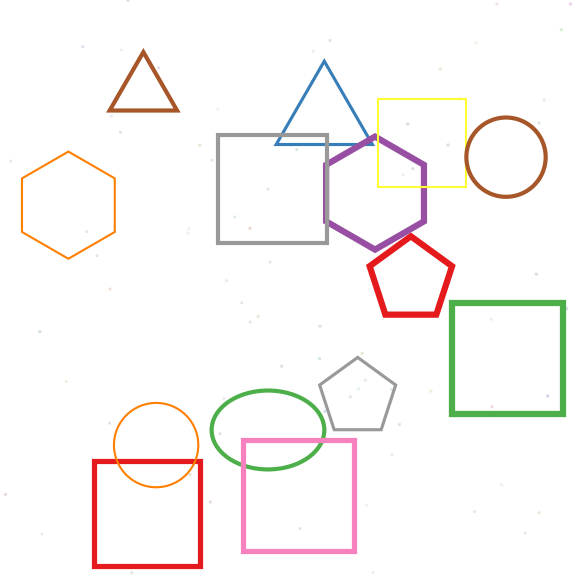[{"shape": "pentagon", "thickness": 3, "radius": 0.38, "center": [0.711, 0.515]}, {"shape": "square", "thickness": 2.5, "radius": 0.46, "center": [0.255, 0.11]}, {"shape": "triangle", "thickness": 1.5, "radius": 0.48, "center": [0.562, 0.797]}, {"shape": "square", "thickness": 3, "radius": 0.48, "center": [0.879, 0.379]}, {"shape": "oval", "thickness": 2, "radius": 0.49, "center": [0.464, 0.255]}, {"shape": "hexagon", "thickness": 3, "radius": 0.49, "center": [0.649, 0.665]}, {"shape": "hexagon", "thickness": 1, "radius": 0.46, "center": [0.118, 0.644]}, {"shape": "circle", "thickness": 1, "radius": 0.37, "center": [0.27, 0.228]}, {"shape": "square", "thickness": 1, "radius": 0.38, "center": [0.731, 0.752]}, {"shape": "triangle", "thickness": 2, "radius": 0.34, "center": [0.248, 0.841]}, {"shape": "circle", "thickness": 2, "radius": 0.34, "center": [0.876, 0.727]}, {"shape": "square", "thickness": 2.5, "radius": 0.48, "center": [0.517, 0.141]}, {"shape": "pentagon", "thickness": 1.5, "radius": 0.35, "center": [0.619, 0.311]}, {"shape": "square", "thickness": 2, "radius": 0.47, "center": [0.472, 0.672]}]